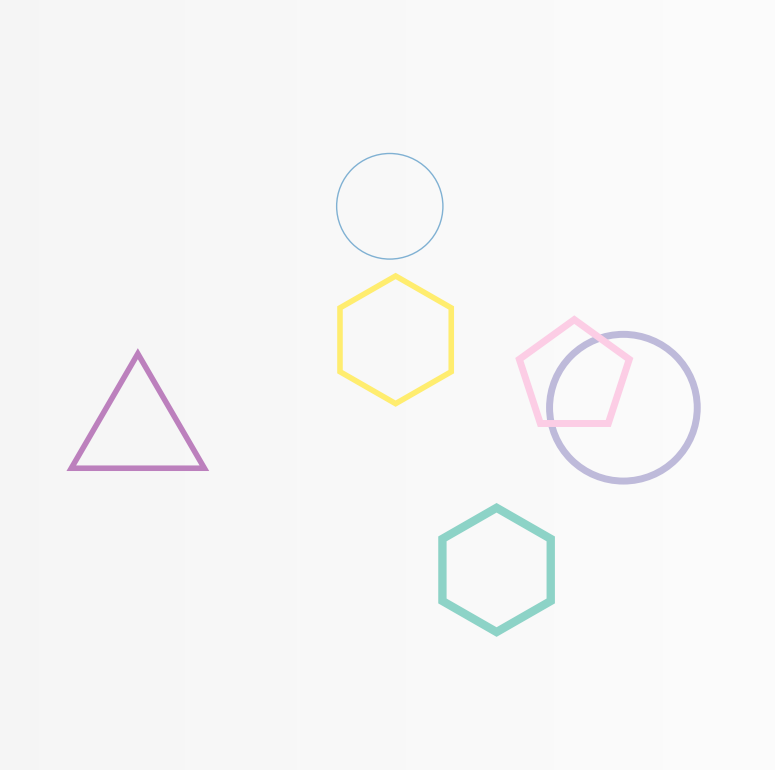[{"shape": "hexagon", "thickness": 3, "radius": 0.4, "center": [0.641, 0.26]}, {"shape": "circle", "thickness": 2.5, "radius": 0.48, "center": [0.804, 0.471]}, {"shape": "circle", "thickness": 0.5, "radius": 0.34, "center": [0.503, 0.732]}, {"shape": "pentagon", "thickness": 2.5, "radius": 0.37, "center": [0.741, 0.51]}, {"shape": "triangle", "thickness": 2, "radius": 0.5, "center": [0.178, 0.441]}, {"shape": "hexagon", "thickness": 2, "radius": 0.41, "center": [0.51, 0.559]}]